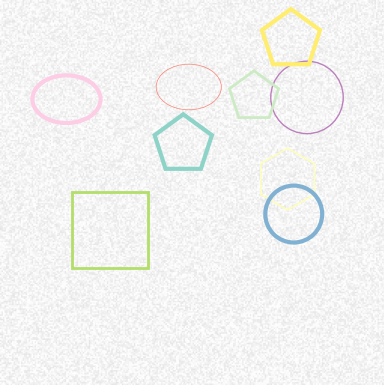[{"shape": "pentagon", "thickness": 3, "radius": 0.39, "center": [0.476, 0.625]}, {"shape": "hexagon", "thickness": 1, "radius": 0.4, "center": [0.747, 0.535]}, {"shape": "oval", "thickness": 0.5, "radius": 0.42, "center": [0.49, 0.774]}, {"shape": "circle", "thickness": 3, "radius": 0.37, "center": [0.763, 0.444]}, {"shape": "square", "thickness": 2, "radius": 0.49, "center": [0.286, 0.402]}, {"shape": "oval", "thickness": 3, "radius": 0.44, "center": [0.173, 0.742]}, {"shape": "circle", "thickness": 1, "radius": 0.47, "center": [0.797, 0.747]}, {"shape": "pentagon", "thickness": 2, "radius": 0.34, "center": [0.66, 0.749]}, {"shape": "pentagon", "thickness": 3, "radius": 0.4, "center": [0.756, 0.897]}]